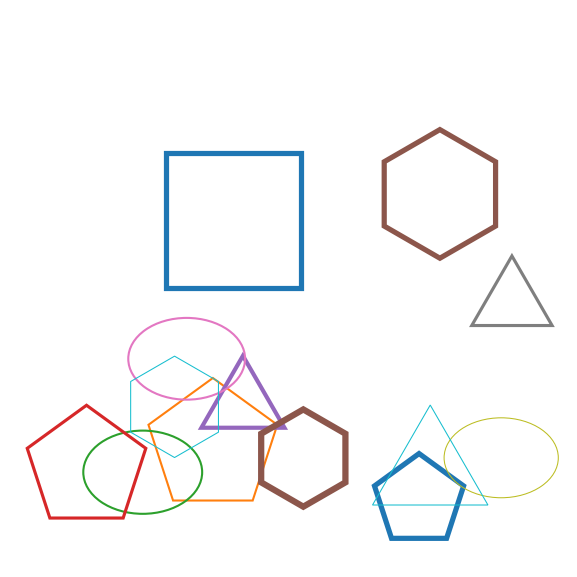[{"shape": "pentagon", "thickness": 2.5, "radius": 0.41, "center": [0.726, 0.133]}, {"shape": "square", "thickness": 2.5, "radius": 0.58, "center": [0.404, 0.617]}, {"shape": "pentagon", "thickness": 1, "radius": 0.59, "center": [0.369, 0.227]}, {"shape": "oval", "thickness": 1, "radius": 0.51, "center": [0.247, 0.181]}, {"shape": "pentagon", "thickness": 1.5, "radius": 0.54, "center": [0.15, 0.189]}, {"shape": "triangle", "thickness": 2, "radius": 0.42, "center": [0.421, 0.3]}, {"shape": "hexagon", "thickness": 3, "radius": 0.42, "center": [0.525, 0.206]}, {"shape": "hexagon", "thickness": 2.5, "radius": 0.56, "center": [0.762, 0.663]}, {"shape": "oval", "thickness": 1, "radius": 0.51, "center": [0.323, 0.378]}, {"shape": "triangle", "thickness": 1.5, "radius": 0.4, "center": [0.886, 0.476]}, {"shape": "oval", "thickness": 0.5, "radius": 0.49, "center": [0.868, 0.206]}, {"shape": "hexagon", "thickness": 0.5, "radius": 0.44, "center": [0.302, 0.295]}, {"shape": "triangle", "thickness": 0.5, "radius": 0.58, "center": [0.745, 0.182]}]